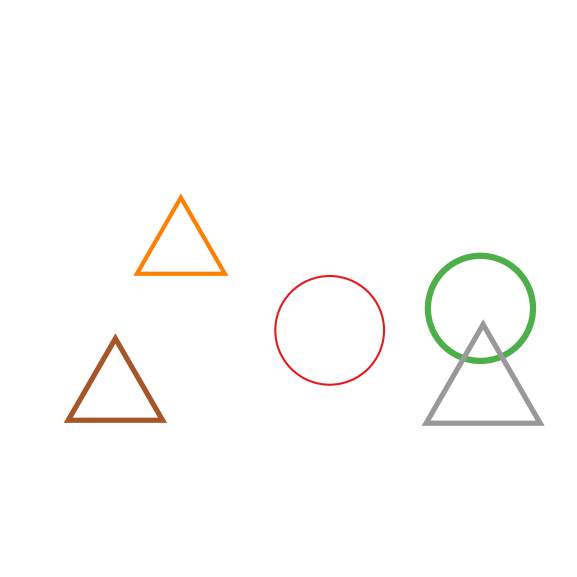[{"shape": "circle", "thickness": 1, "radius": 0.47, "center": [0.571, 0.427]}, {"shape": "circle", "thickness": 3, "radius": 0.46, "center": [0.832, 0.465]}, {"shape": "triangle", "thickness": 2, "radius": 0.44, "center": [0.313, 0.569]}, {"shape": "triangle", "thickness": 2.5, "radius": 0.47, "center": [0.2, 0.319]}, {"shape": "triangle", "thickness": 2.5, "radius": 0.57, "center": [0.837, 0.323]}]